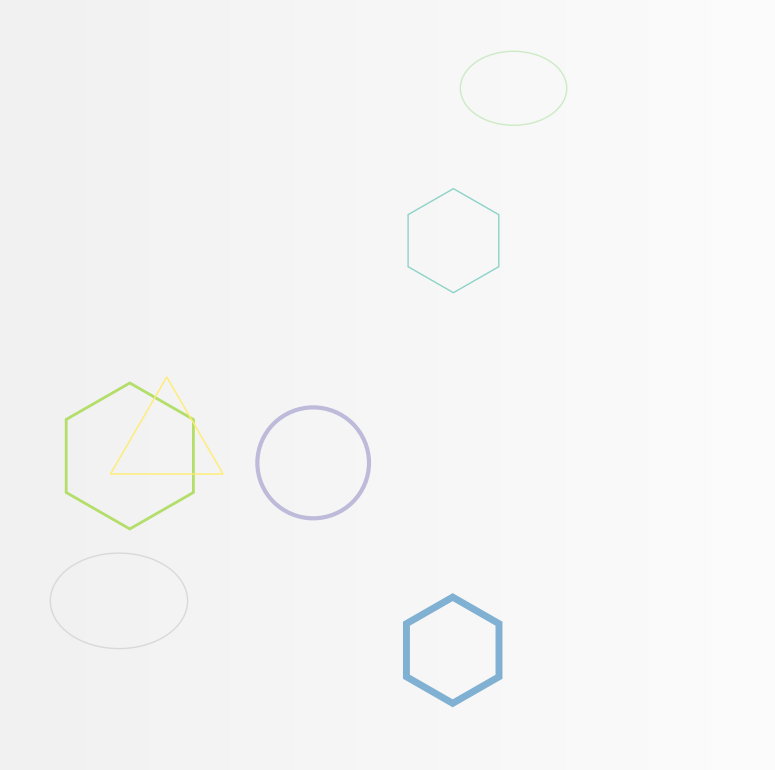[{"shape": "hexagon", "thickness": 0.5, "radius": 0.34, "center": [0.585, 0.687]}, {"shape": "circle", "thickness": 1.5, "radius": 0.36, "center": [0.404, 0.399]}, {"shape": "hexagon", "thickness": 2.5, "radius": 0.34, "center": [0.584, 0.156]}, {"shape": "hexagon", "thickness": 1, "radius": 0.47, "center": [0.167, 0.408]}, {"shape": "oval", "thickness": 0.5, "radius": 0.44, "center": [0.153, 0.22]}, {"shape": "oval", "thickness": 0.5, "radius": 0.34, "center": [0.663, 0.885]}, {"shape": "triangle", "thickness": 0.5, "radius": 0.42, "center": [0.215, 0.426]}]